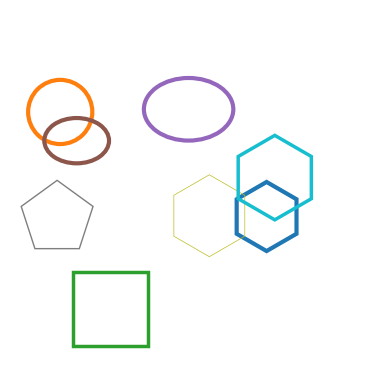[{"shape": "hexagon", "thickness": 3, "radius": 0.45, "center": [0.692, 0.438]}, {"shape": "circle", "thickness": 3, "radius": 0.42, "center": [0.156, 0.709]}, {"shape": "square", "thickness": 2.5, "radius": 0.49, "center": [0.288, 0.197]}, {"shape": "oval", "thickness": 3, "radius": 0.58, "center": [0.49, 0.716]}, {"shape": "oval", "thickness": 3, "radius": 0.42, "center": [0.199, 0.635]}, {"shape": "pentagon", "thickness": 1, "radius": 0.49, "center": [0.148, 0.433]}, {"shape": "hexagon", "thickness": 0.5, "radius": 0.53, "center": [0.544, 0.44]}, {"shape": "hexagon", "thickness": 2.5, "radius": 0.55, "center": [0.714, 0.539]}]